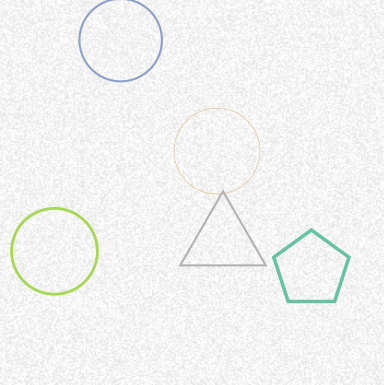[{"shape": "pentagon", "thickness": 2.5, "radius": 0.51, "center": [0.809, 0.3]}, {"shape": "circle", "thickness": 1.5, "radius": 0.54, "center": [0.313, 0.896]}, {"shape": "circle", "thickness": 2, "radius": 0.56, "center": [0.142, 0.347]}, {"shape": "circle", "thickness": 0.5, "radius": 0.56, "center": [0.564, 0.607]}, {"shape": "triangle", "thickness": 1.5, "radius": 0.64, "center": [0.579, 0.375]}]